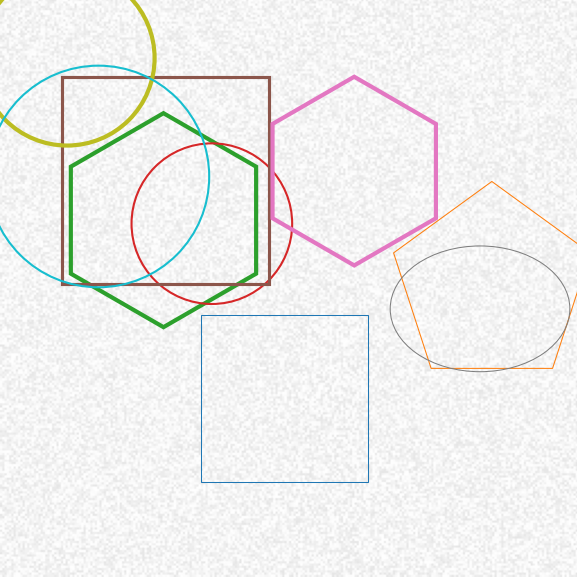[{"shape": "square", "thickness": 0.5, "radius": 0.72, "center": [0.493, 0.309]}, {"shape": "pentagon", "thickness": 0.5, "radius": 0.89, "center": [0.852, 0.506]}, {"shape": "hexagon", "thickness": 2, "radius": 0.93, "center": [0.283, 0.618]}, {"shape": "circle", "thickness": 1, "radius": 0.7, "center": [0.367, 0.612]}, {"shape": "square", "thickness": 1.5, "radius": 0.9, "center": [0.287, 0.687]}, {"shape": "hexagon", "thickness": 2, "radius": 0.82, "center": [0.613, 0.703]}, {"shape": "oval", "thickness": 0.5, "radius": 0.78, "center": [0.831, 0.464]}, {"shape": "circle", "thickness": 2, "radius": 0.76, "center": [0.116, 0.899]}, {"shape": "circle", "thickness": 1, "radius": 0.96, "center": [0.17, 0.694]}]